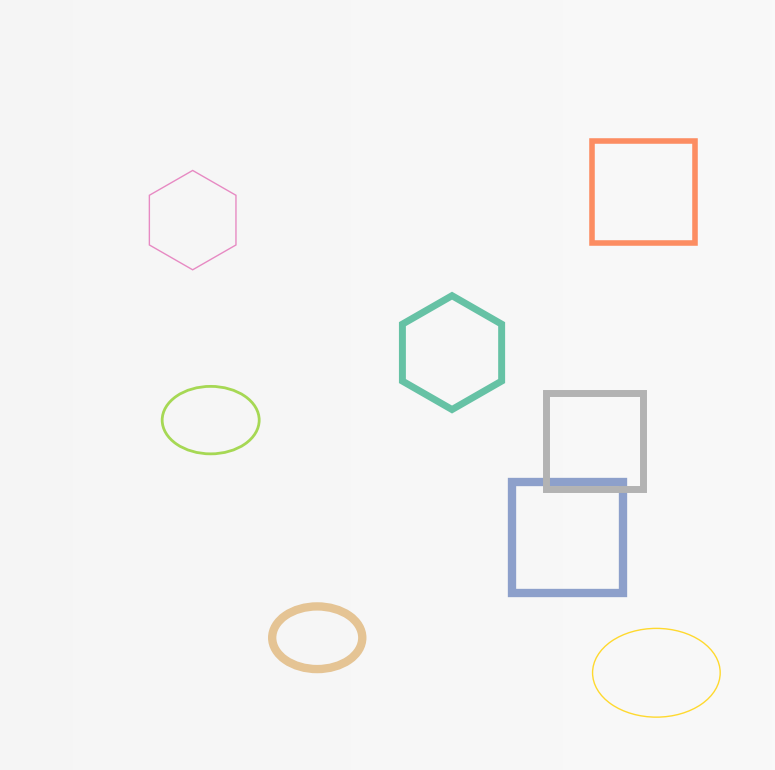[{"shape": "hexagon", "thickness": 2.5, "radius": 0.37, "center": [0.583, 0.542]}, {"shape": "square", "thickness": 2, "radius": 0.33, "center": [0.83, 0.75]}, {"shape": "square", "thickness": 3, "radius": 0.36, "center": [0.732, 0.302]}, {"shape": "hexagon", "thickness": 0.5, "radius": 0.32, "center": [0.249, 0.714]}, {"shape": "oval", "thickness": 1, "radius": 0.31, "center": [0.272, 0.454]}, {"shape": "oval", "thickness": 0.5, "radius": 0.41, "center": [0.847, 0.126]}, {"shape": "oval", "thickness": 3, "radius": 0.29, "center": [0.409, 0.172]}, {"shape": "square", "thickness": 2.5, "radius": 0.31, "center": [0.767, 0.427]}]